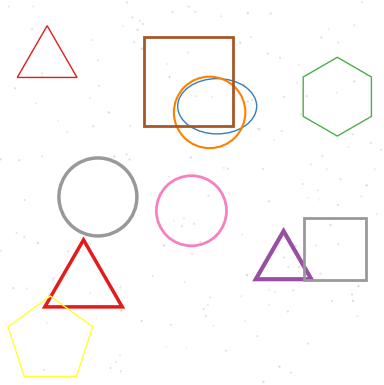[{"shape": "triangle", "thickness": 1, "radius": 0.45, "center": [0.122, 0.844]}, {"shape": "triangle", "thickness": 2.5, "radius": 0.58, "center": [0.217, 0.261]}, {"shape": "oval", "thickness": 1, "radius": 0.51, "center": [0.564, 0.724]}, {"shape": "hexagon", "thickness": 1, "radius": 0.51, "center": [0.876, 0.749]}, {"shape": "triangle", "thickness": 3, "radius": 0.42, "center": [0.737, 0.316]}, {"shape": "circle", "thickness": 1.5, "radius": 0.46, "center": [0.544, 0.708]}, {"shape": "pentagon", "thickness": 1, "radius": 0.58, "center": [0.131, 0.116]}, {"shape": "square", "thickness": 2, "radius": 0.57, "center": [0.489, 0.789]}, {"shape": "circle", "thickness": 2, "radius": 0.46, "center": [0.497, 0.453]}, {"shape": "square", "thickness": 2, "radius": 0.4, "center": [0.87, 0.354]}, {"shape": "circle", "thickness": 2.5, "radius": 0.51, "center": [0.254, 0.488]}]